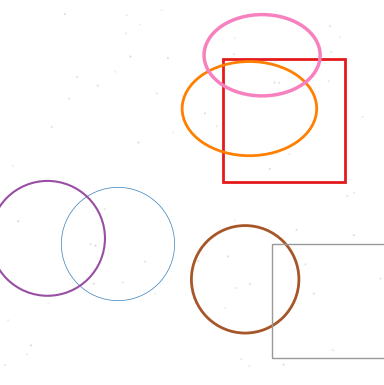[{"shape": "square", "thickness": 2, "radius": 0.79, "center": [0.738, 0.687]}, {"shape": "circle", "thickness": 0.5, "radius": 0.74, "center": [0.306, 0.366]}, {"shape": "circle", "thickness": 1.5, "radius": 0.75, "center": [0.123, 0.381]}, {"shape": "oval", "thickness": 2, "radius": 0.87, "center": [0.648, 0.718]}, {"shape": "circle", "thickness": 2, "radius": 0.7, "center": [0.637, 0.275]}, {"shape": "oval", "thickness": 2.5, "radius": 0.75, "center": [0.681, 0.857]}, {"shape": "square", "thickness": 1, "radius": 0.74, "center": [0.855, 0.219]}]